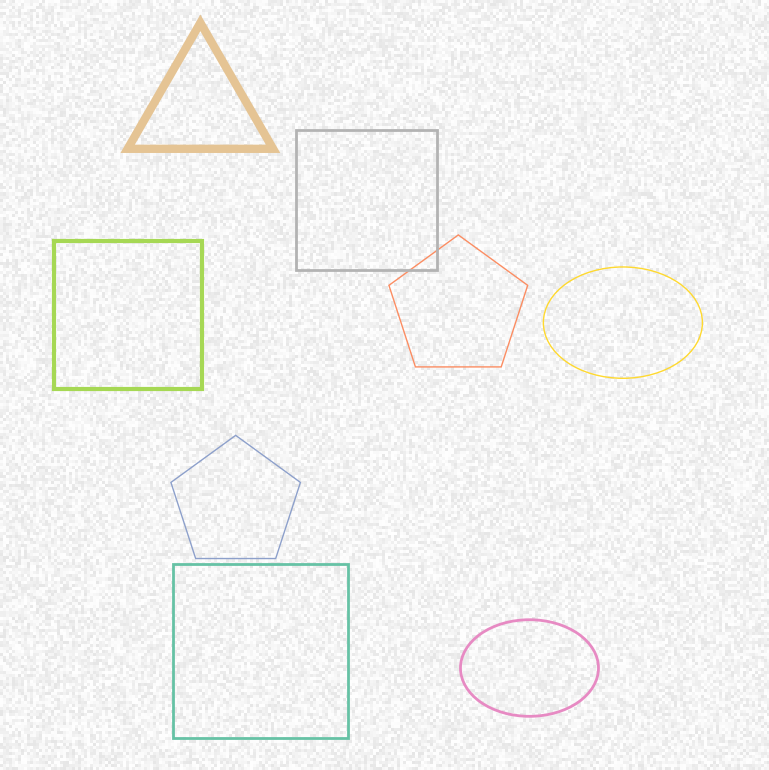[{"shape": "square", "thickness": 1, "radius": 0.57, "center": [0.338, 0.154]}, {"shape": "pentagon", "thickness": 0.5, "radius": 0.47, "center": [0.595, 0.6]}, {"shape": "pentagon", "thickness": 0.5, "radius": 0.44, "center": [0.306, 0.346]}, {"shape": "oval", "thickness": 1, "radius": 0.45, "center": [0.688, 0.132]}, {"shape": "square", "thickness": 1.5, "radius": 0.48, "center": [0.167, 0.591]}, {"shape": "oval", "thickness": 0.5, "radius": 0.52, "center": [0.809, 0.581]}, {"shape": "triangle", "thickness": 3, "radius": 0.55, "center": [0.26, 0.861]}, {"shape": "square", "thickness": 1, "radius": 0.46, "center": [0.476, 0.74]}]